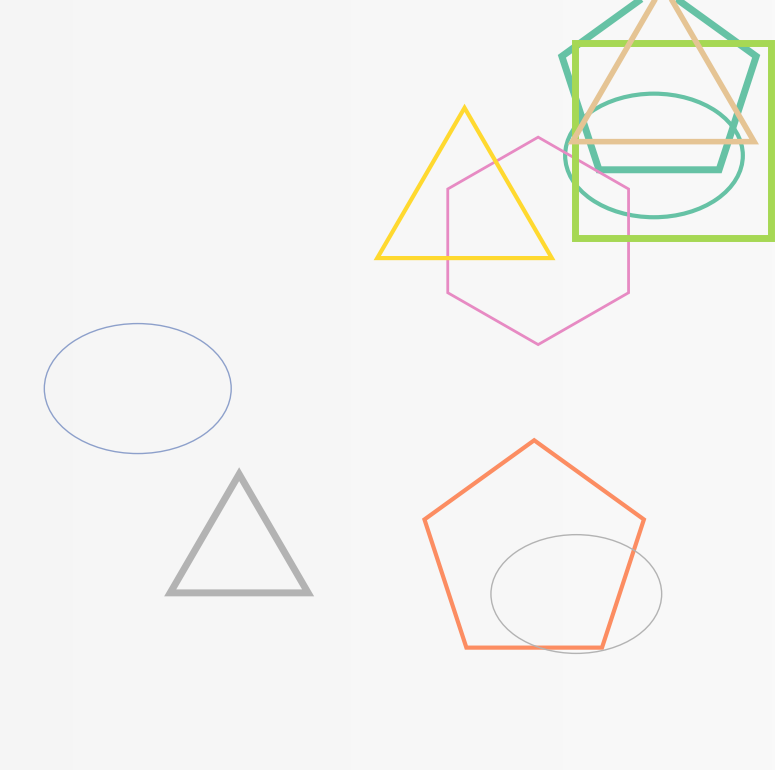[{"shape": "oval", "thickness": 1.5, "radius": 0.57, "center": [0.844, 0.798]}, {"shape": "pentagon", "thickness": 2.5, "radius": 0.66, "center": [0.85, 0.886]}, {"shape": "pentagon", "thickness": 1.5, "radius": 0.74, "center": [0.689, 0.279]}, {"shape": "oval", "thickness": 0.5, "radius": 0.6, "center": [0.178, 0.495]}, {"shape": "hexagon", "thickness": 1, "radius": 0.67, "center": [0.694, 0.687]}, {"shape": "square", "thickness": 2.5, "radius": 0.63, "center": [0.868, 0.817]}, {"shape": "triangle", "thickness": 1.5, "radius": 0.65, "center": [0.599, 0.73]}, {"shape": "triangle", "thickness": 2, "radius": 0.68, "center": [0.856, 0.884]}, {"shape": "triangle", "thickness": 2.5, "radius": 0.51, "center": [0.309, 0.281]}, {"shape": "oval", "thickness": 0.5, "radius": 0.55, "center": [0.744, 0.229]}]